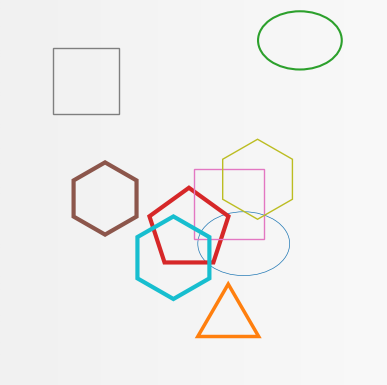[{"shape": "oval", "thickness": 0.5, "radius": 0.59, "center": [0.629, 0.367]}, {"shape": "triangle", "thickness": 2.5, "radius": 0.45, "center": [0.589, 0.171]}, {"shape": "oval", "thickness": 1.5, "radius": 0.54, "center": [0.774, 0.895]}, {"shape": "pentagon", "thickness": 3, "radius": 0.54, "center": [0.488, 0.405]}, {"shape": "hexagon", "thickness": 3, "radius": 0.47, "center": [0.271, 0.484]}, {"shape": "square", "thickness": 1, "radius": 0.45, "center": [0.59, 0.469]}, {"shape": "square", "thickness": 1, "radius": 0.42, "center": [0.222, 0.79]}, {"shape": "hexagon", "thickness": 1, "radius": 0.52, "center": [0.665, 0.534]}, {"shape": "hexagon", "thickness": 3, "radius": 0.54, "center": [0.448, 0.331]}]